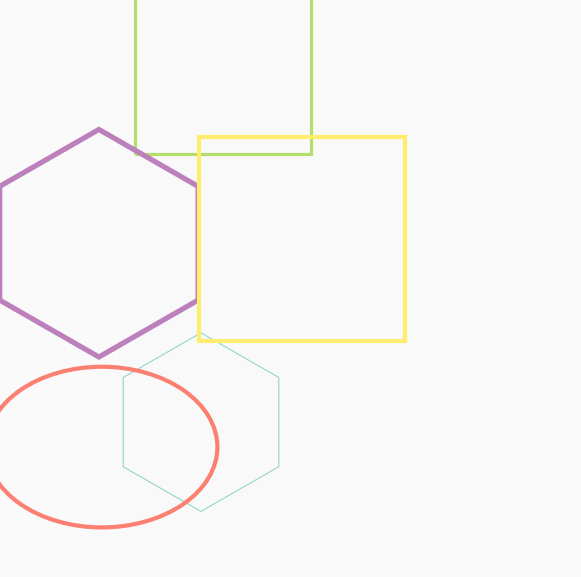[{"shape": "hexagon", "thickness": 0.5, "radius": 0.77, "center": [0.346, 0.268]}, {"shape": "oval", "thickness": 2, "radius": 0.99, "center": [0.175, 0.225]}, {"shape": "square", "thickness": 1.5, "radius": 0.76, "center": [0.384, 0.883]}, {"shape": "hexagon", "thickness": 2.5, "radius": 0.98, "center": [0.17, 0.578]}, {"shape": "square", "thickness": 2, "radius": 0.89, "center": [0.519, 0.586]}]